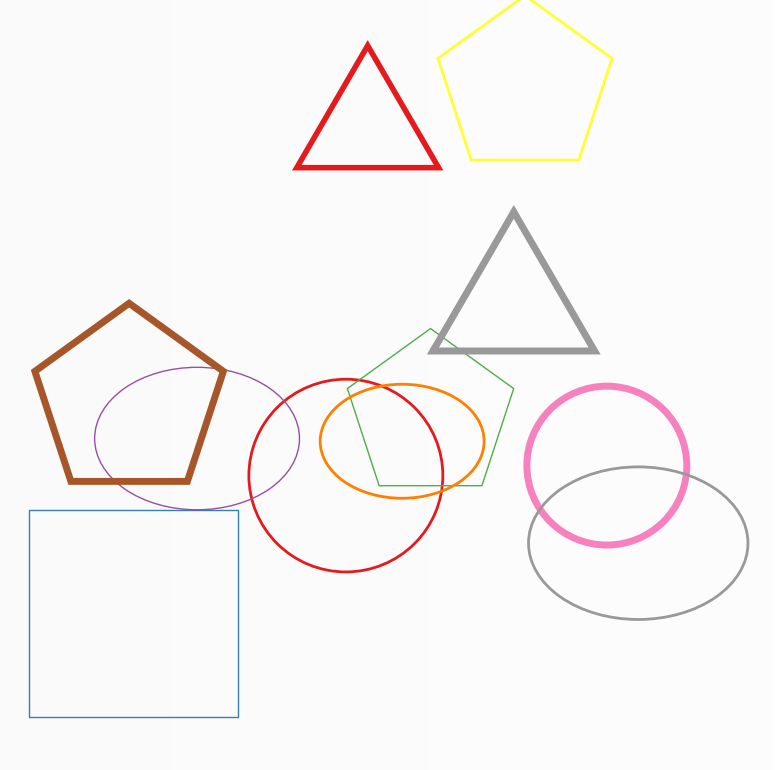[{"shape": "circle", "thickness": 1, "radius": 0.63, "center": [0.446, 0.382]}, {"shape": "triangle", "thickness": 2, "radius": 0.53, "center": [0.474, 0.835]}, {"shape": "square", "thickness": 0.5, "radius": 0.67, "center": [0.172, 0.203]}, {"shape": "pentagon", "thickness": 0.5, "radius": 0.56, "center": [0.556, 0.461]}, {"shape": "oval", "thickness": 0.5, "radius": 0.66, "center": [0.254, 0.43]}, {"shape": "oval", "thickness": 1, "radius": 0.53, "center": [0.519, 0.427]}, {"shape": "pentagon", "thickness": 1, "radius": 0.59, "center": [0.677, 0.888]}, {"shape": "pentagon", "thickness": 2.5, "radius": 0.64, "center": [0.167, 0.478]}, {"shape": "circle", "thickness": 2.5, "radius": 0.52, "center": [0.783, 0.395]}, {"shape": "oval", "thickness": 1, "radius": 0.71, "center": [0.824, 0.295]}, {"shape": "triangle", "thickness": 2.5, "radius": 0.6, "center": [0.663, 0.604]}]